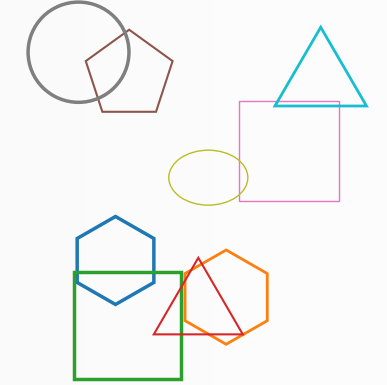[{"shape": "hexagon", "thickness": 2.5, "radius": 0.57, "center": [0.298, 0.323]}, {"shape": "hexagon", "thickness": 2, "radius": 0.61, "center": [0.584, 0.228]}, {"shape": "square", "thickness": 2.5, "radius": 0.69, "center": [0.329, 0.154]}, {"shape": "triangle", "thickness": 1.5, "radius": 0.66, "center": [0.512, 0.198]}, {"shape": "pentagon", "thickness": 1.5, "radius": 0.59, "center": [0.333, 0.805]}, {"shape": "square", "thickness": 1, "radius": 0.65, "center": [0.747, 0.608]}, {"shape": "circle", "thickness": 2.5, "radius": 0.65, "center": [0.203, 0.864]}, {"shape": "oval", "thickness": 1, "radius": 0.51, "center": [0.538, 0.539]}, {"shape": "triangle", "thickness": 2, "radius": 0.68, "center": [0.828, 0.793]}]